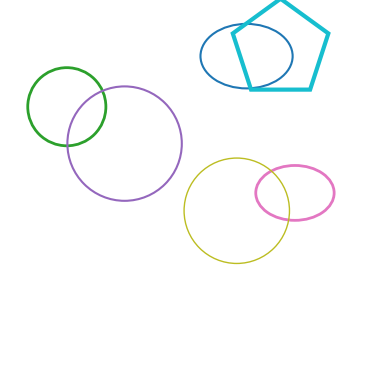[{"shape": "oval", "thickness": 1.5, "radius": 0.6, "center": [0.64, 0.854]}, {"shape": "circle", "thickness": 2, "radius": 0.51, "center": [0.174, 0.723]}, {"shape": "circle", "thickness": 1.5, "radius": 0.74, "center": [0.324, 0.627]}, {"shape": "oval", "thickness": 2, "radius": 0.51, "center": [0.766, 0.499]}, {"shape": "circle", "thickness": 1, "radius": 0.68, "center": [0.615, 0.453]}, {"shape": "pentagon", "thickness": 3, "radius": 0.65, "center": [0.729, 0.873]}]